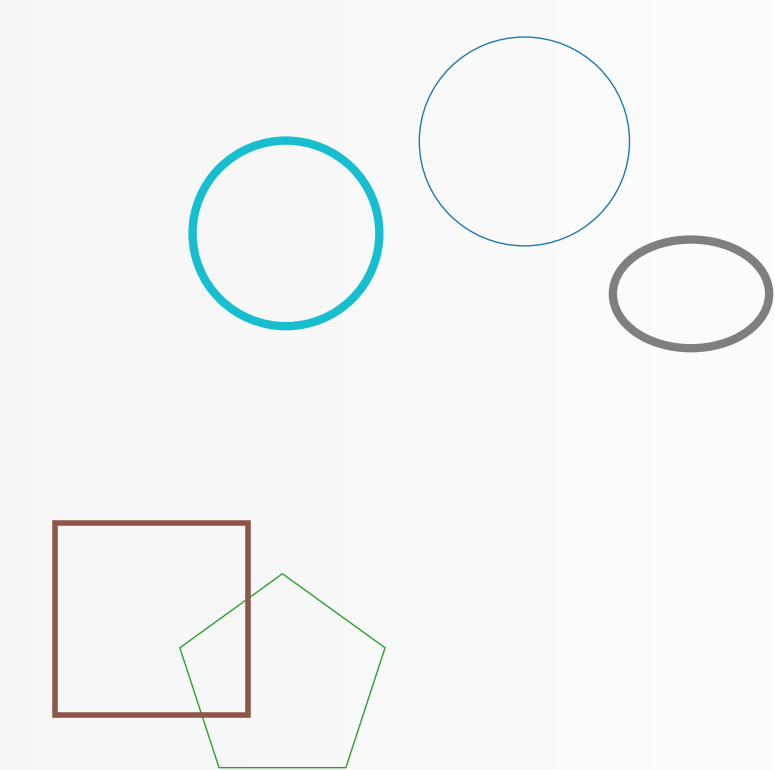[{"shape": "circle", "thickness": 0.5, "radius": 0.68, "center": [0.677, 0.816]}, {"shape": "pentagon", "thickness": 0.5, "radius": 0.7, "center": [0.364, 0.116]}, {"shape": "square", "thickness": 2, "radius": 0.62, "center": [0.196, 0.196]}, {"shape": "oval", "thickness": 3, "radius": 0.5, "center": [0.892, 0.618]}, {"shape": "circle", "thickness": 3, "radius": 0.6, "center": [0.369, 0.697]}]